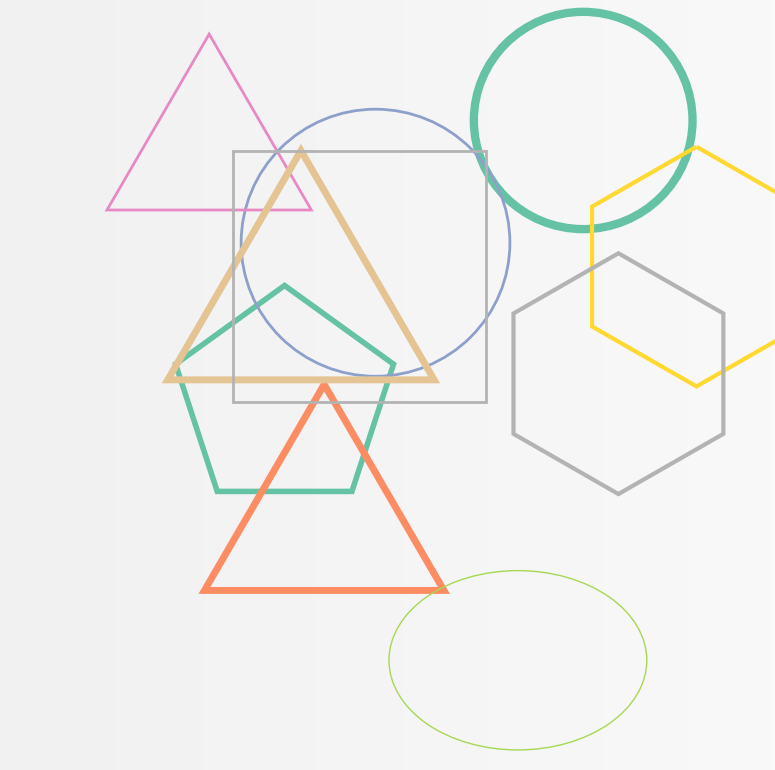[{"shape": "circle", "thickness": 3, "radius": 0.71, "center": [0.752, 0.844]}, {"shape": "pentagon", "thickness": 2, "radius": 0.74, "center": [0.367, 0.481]}, {"shape": "triangle", "thickness": 2.5, "radius": 0.89, "center": [0.418, 0.322]}, {"shape": "circle", "thickness": 1, "radius": 0.87, "center": [0.485, 0.685]}, {"shape": "triangle", "thickness": 1, "radius": 0.76, "center": [0.27, 0.803]}, {"shape": "oval", "thickness": 0.5, "radius": 0.83, "center": [0.668, 0.142]}, {"shape": "hexagon", "thickness": 1.5, "radius": 0.78, "center": [0.899, 0.654]}, {"shape": "triangle", "thickness": 2.5, "radius": 0.99, "center": [0.388, 0.606]}, {"shape": "hexagon", "thickness": 1.5, "radius": 0.78, "center": [0.798, 0.515]}, {"shape": "square", "thickness": 1, "radius": 0.81, "center": [0.464, 0.641]}]